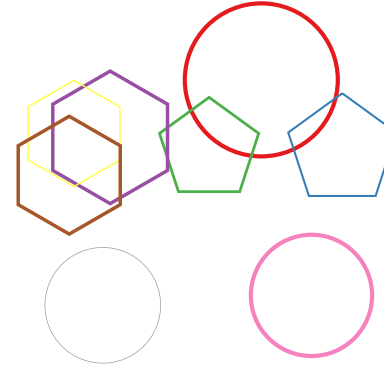[{"shape": "circle", "thickness": 3, "radius": 0.99, "center": [0.679, 0.793]}, {"shape": "pentagon", "thickness": 1.5, "radius": 0.74, "center": [0.889, 0.61]}, {"shape": "pentagon", "thickness": 2, "radius": 0.68, "center": [0.543, 0.612]}, {"shape": "hexagon", "thickness": 2.5, "radius": 0.86, "center": [0.286, 0.643]}, {"shape": "hexagon", "thickness": 1, "radius": 0.69, "center": [0.192, 0.653]}, {"shape": "hexagon", "thickness": 2.5, "radius": 0.76, "center": [0.18, 0.545]}, {"shape": "circle", "thickness": 3, "radius": 0.79, "center": [0.809, 0.233]}, {"shape": "circle", "thickness": 0.5, "radius": 0.75, "center": [0.267, 0.207]}]